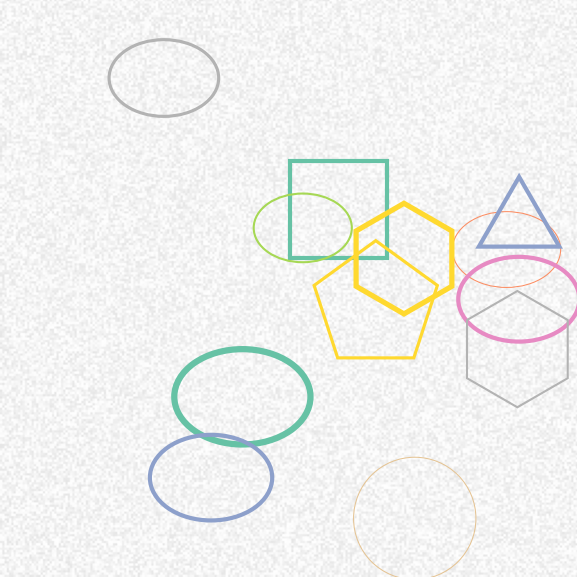[{"shape": "square", "thickness": 2, "radius": 0.42, "center": [0.586, 0.636]}, {"shape": "oval", "thickness": 3, "radius": 0.59, "center": [0.42, 0.312]}, {"shape": "oval", "thickness": 0.5, "radius": 0.47, "center": [0.877, 0.567]}, {"shape": "oval", "thickness": 2, "radius": 0.53, "center": [0.365, 0.172]}, {"shape": "triangle", "thickness": 2, "radius": 0.4, "center": [0.899, 0.612]}, {"shape": "oval", "thickness": 2, "radius": 0.52, "center": [0.898, 0.481]}, {"shape": "oval", "thickness": 1, "radius": 0.42, "center": [0.524, 0.605]}, {"shape": "pentagon", "thickness": 1.5, "radius": 0.56, "center": [0.651, 0.47]}, {"shape": "hexagon", "thickness": 2.5, "radius": 0.48, "center": [0.7, 0.551]}, {"shape": "circle", "thickness": 0.5, "radius": 0.53, "center": [0.718, 0.101]}, {"shape": "hexagon", "thickness": 1, "radius": 0.5, "center": [0.896, 0.395]}, {"shape": "oval", "thickness": 1.5, "radius": 0.47, "center": [0.284, 0.864]}]